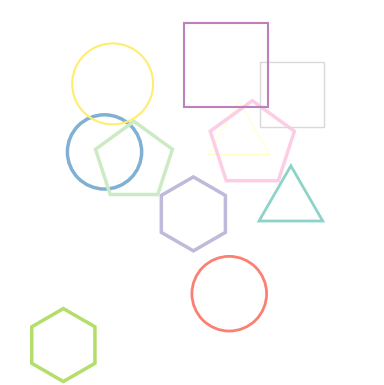[{"shape": "triangle", "thickness": 2, "radius": 0.48, "center": [0.756, 0.474]}, {"shape": "triangle", "thickness": 0.5, "radius": 0.46, "center": [0.621, 0.645]}, {"shape": "hexagon", "thickness": 2.5, "radius": 0.48, "center": [0.502, 0.444]}, {"shape": "circle", "thickness": 2, "radius": 0.48, "center": [0.595, 0.237]}, {"shape": "circle", "thickness": 2.5, "radius": 0.48, "center": [0.271, 0.605]}, {"shape": "hexagon", "thickness": 2.5, "radius": 0.47, "center": [0.165, 0.104]}, {"shape": "pentagon", "thickness": 2.5, "radius": 0.57, "center": [0.655, 0.624]}, {"shape": "square", "thickness": 1, "radius": 0.42, "center": [0.758, 0.754]}, {"shape": "square", "thickness": 1.5, "radius": 0.55, "center": [0.587, 0.831]}, {"shape": "pentagon", "thickness": 2.5, "radius": 0.53, "center": [0.348, 0.58]}, {"shape": "circle", "thickness": 1.5, "radius": 0.53, "center": [0.293, 0.782]}]